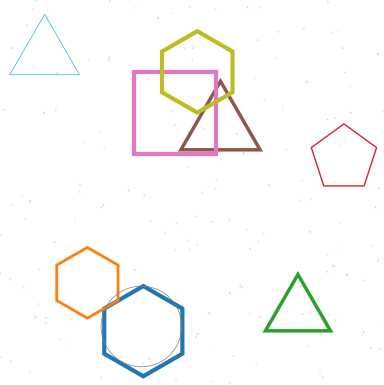[{"shape": "hexagon", "thickness": 3, "radius": 0.59, "center": [0.372, 0.14]}, {"shape": "hexagon", "thickness": 2, "radius": 0.46, "center": [0.227, 0.265]}, {"shape": "triangle", "thickness": 2.5, "radius": 0.49, "center": [0.774, 0.19]}, {"shape": "pentagon", "thickness": 1, "radius": 0.45, "center": [0.893, 0.589]}, {"shape": "triangle", "thickness": 2.5, "radius": 0.59, "center": [0.573, 0.67]}, {"shape": "square", "thickness": 3, "radius": 0.53, "center": [0.455, 0.707]}, {"shape": "circle", "thickness": 0.5, "radius": 0.52, "center": [0.367, 0.152]}, {"shape": "hexagon", "thickness": 3, "radius": 0.53, "center": [0.512, 0.813]}, {"shape": "triangle", "thickness": 0.5, "radius": 0.52, "center": [0.116, 0.858]}]